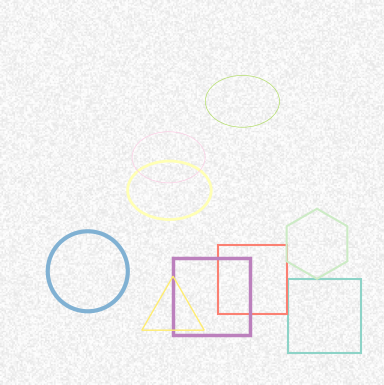[{"shape": "square", "thickness": 1.5, "radius": 0.48, "center": [0.842, 0.179]}, {"shape": "oval", "thickness": 2, "radius": 0.54, "center": [0.44, 0.506]}, {"shape": "square", "thickness": 1.5, "radius": 0.45, "center": [0.656, 0.274]}, {"shape": "circle", "thickness": 3, "radius": 0.52, "center": [0.228, 0.295]}, {"shape": "oval", "thickness": 0.5, "radius": 0.48, "center": [0.63, 0.737]}, {"shape": "oval", "thickness": 0.5, "radius": 0.47, "center": [0.438, 0.591]}, {"shape": "square", "thickness": 2.5, "radius": 0.5, "center": [0.548, 0.23]}, {"shape": "hexagon", "thickness": 1.5, "radius": 0.45, "center": [0.823, 0.367]}, {"shape": "triangle", "thickness": 1, "radius": 0.47, "center": [0.449, 0.189]}]